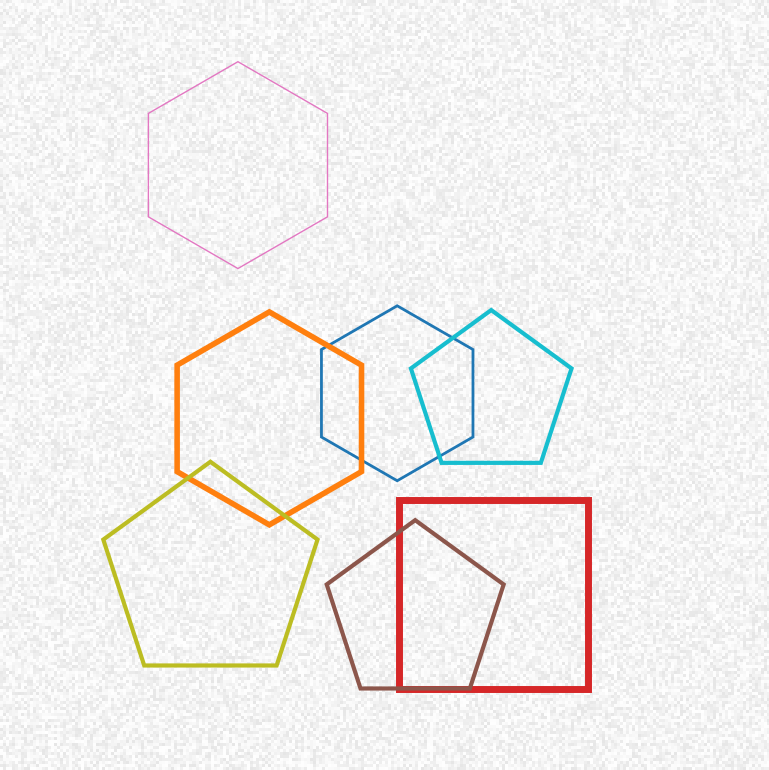[{"shape": "hexagon", "thickness": 1, "radius": 0.57, "center": [0.516, 0.489]}, {"shape": "hexagon", "thickness": 2, "radius": 0.69, "center": [0.35, 0.457]}, {"shape": "square", "thickness": 2.5, "radius": 0.61, "center": [0.641, 0.228]}, {"shape": "pentagon", "thickness": 1.5, "radius": 0.6, "center": [0.539, 0.204]}, {"shape": "hexagon", "thickness": 0.5, "radius": 0.67, "center": [0.309, 0.786]}, {"shape": "pentagon", "thickness": 1.5, "radius": 0.73, "center": [0.273, 0.254]}, {"shape": "pentagon", "thickness": 1.5, "radius": 0.55, "center": [0.638, 0.488]}]